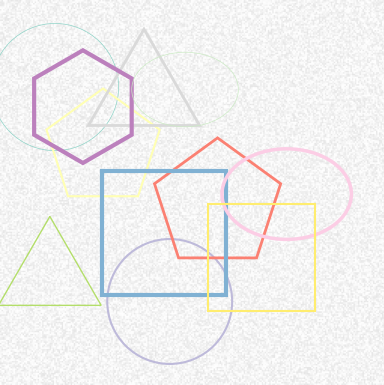[{"shape": "circle", "thickness": 0.5, "radius": 0.83, "center": [0.143, 0.774]}, {"shape": "pentagon", "thickness": 1.5, "radius": 0.77, "center": [0.268, 0.615]}, {"shape": "circle", "thickness": 1.5, "radius": 0.81, "center": [0.441, 0.217]}, {"shape": "pentagon", "thickness": 2, "radius": 0.86, "center": [0.565, 0.47]}, {"shape": "square", "thickness": 3, "radius": 0.81, "center": [0.426, 0.394]}, {"shape": "triangle", "thickness": 1, "radius": 0.77, "center": [0.129, 0.284]}, {"shape": "oval", "thickness": 2.5, "radius": 0.84, "center": [0.745, 0.496]}, {"shape": "triangle", "thickness": 2, "radius": 0.83, "center": [0.374, 0.757]}, {"shape": "hexagon", "thickness": 3, "radius": 0.73, "center": [0.215, 0.723]}, {"shape": "oval", "thickness": 0.5, "radius": 0.69, "center": [0.481, 0.767]}, {"shape": "square", "thickness": 1.5, "radius": 0.7, "center": [0.679, 0.331]}]